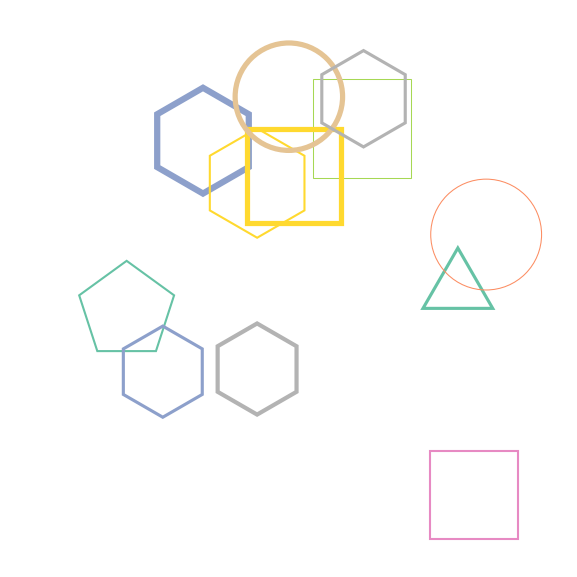[{"shape": "triangle", "thickness": 1.5, "radius": 0.35, "center": [0.793, 0.5]}, {"shape": "pentagon", "thickness": 1, "radius": 0.43, "center": [0.219, 0.461]}, {"shape": "circle", "thickness": 0.5, "radius": 0.48, "center": [0.842, 0.593]}, {"shape": "hexagon", "thickness": 1.5, "radius": 0.39, "center": [0.282, 0.356]}, {"shape": "hexagon", "thickness": 3, "radius": 0.46, "center": [0.352, 0.756]}, {"shape": "square", "thickness": 1, "radius": 0.38, "center": [0.821, 0.142]}, {"shape": "square", "thickness": 0.5, "radius": 0.43, "center": [0.627, 0.777]}, {"shape": "square", "thickness": 2.5, "radius": 0.41, "center": [0.509, 0.695]}, {"shape": "hexagon", "thickness": 1, "radius": 0.47, "center": [0.445, 0.682]}, {"shape": "circle", "thickness": 2.5, "radius": 0.47, "center": [0.5, 0.832]}, {"shape": "hexagon", "thickness": 2, "radius": 0.39, "center": [0.445, 0.36]}, {"shape": "hexagon", "thickness": 1.5, "radius": 0.42, "center": [0.629, 0.828]}]